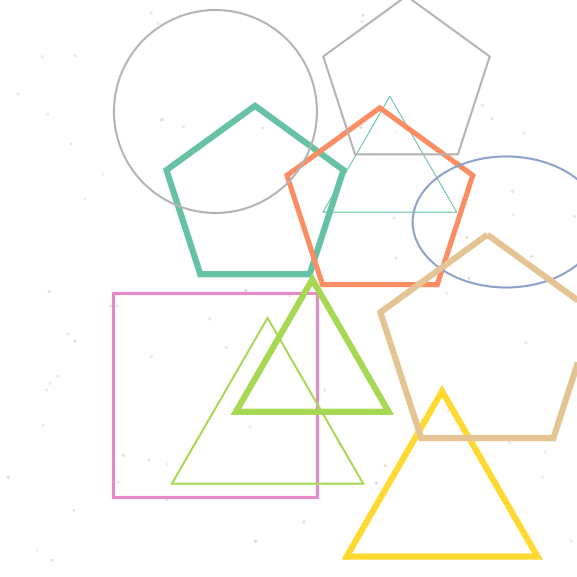[{"shape": "triangle", "thickness": 0.5, "radius": 0.67, "center": [0.675, 0.699]}, {"shape": "pentagon", "thickness": 3, "radius": 0.81, "center": [0.442, 0.655]}, {"shape": "pentagon", "thickness": 2.5, "radius": 0.85, "center": [0.658, 0.643]}, {"shape": "oval", "thickness": 1, "radius": 0.81, "center": [0.877, 0.615]}, {"shape": "square", "thickness": 1.5, "radius": 0.88, "center": [0.372, 0.316]}, {"shape": "triangle", "thickness": 1, "radius": 0.96, "center": [0.463, 0.257]}, {"shape": "triangle", "thickness": 3, "radius": 0.76, "center": [0.541, 0.362]}, {"shape": "triangle", "thickness": 3, "radius": 0.95, "center": [0.765, 0.131]}, {"shape": "pentagon", "thickness": 3, "radius": 0.97, "center": [0.844, 0.398]}, {"shape": "circle", "thickness": 1, "radius": 0.88, "center": [0.373, 0.806]}, {"shape": "pentagon", "thickness": 1, "radius": 0.76, "center": [0.704, 0.855]}]